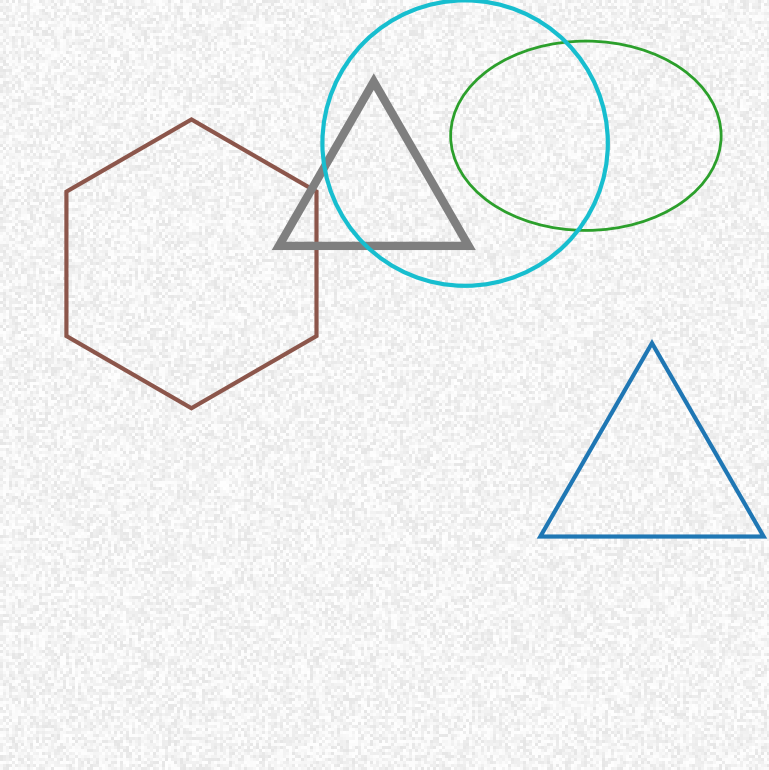[{"shape": "triangle", "thickness": 1.5, "radius": 0.84, "center": [0.847, 0.387]}, {"shape": "oval", "thickness": 1, "radius": 0.88, "center": [0.761, 0.824]}, {"shape": "hexagon", "thickness": 1.5, "radius": 0.94, "center": [0.249, 0.657]}, {"shape": "triangle", "thickness": 3, "radius": 0.71, "center": [0.485, 0.752]}, {"shape": "circle", "thickness": 1.5, "radius": 0.93, "center": [0.604, 0.814]}]